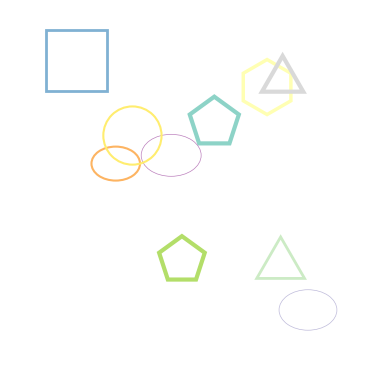[{"shape": "pentagon", "thickness": 3, "radius": 0.34, "center": [0.557, 0.682]}, {"shape": "hexagon", "thickness": 2.5, "radius": 0.36, "center": [0.694, 0.774]}, {"shape": "oval", "thickness": 0.5, "radius": 0.38, "center": [0.8, 0.195]}, {"shape": "square", "thickness": 2, "radius": 0.4, "center": [0.199, 0.843]}, {"shape": "oval", "thickness": 1.5, "radius": 0.32, "center": [0.301, 0.575]}, {"shape": "pentagon", "thickness": 3, "radius": 0.31, "center": [0.473, 0.324]}, {"shape": "triangle", "thickness": 3, "radius": 0.31, "center": [0.734, 0.793]}, {"shape": "oval", "thickness": 0.5, "radius": 0.39, "center": [0.445, 0.597]}, {"shape": "triangle", "thickness": 2, "radius": 0.36, "center": [0.729, 0.313]}, {"shape": "circle", "thickness": 1.5, "radius": 0.38, "center": [0.344, 0.648]}]